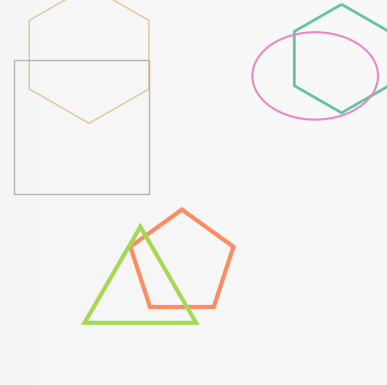[{"shape": "hexagon", "thickness": 2, "radius": 0.7, "center": [0.882, 0.848]}, {"shape": "pentagon", "thickness": 3, "radius": 0.7, "center": [0.469, 0.316]}, {"shape": "oval", "thickness": 1.5, "radius": 0.81, "center": [0.813, 0.803]}, {"shape": "triangle", "thickness": 3, "radius": 0.83, "center": [0.362, 0.245]}, {"shape": "hexagon", "thickness": 1, "radius": 0.89, "center": [0.23, 0.858]}, {"shape": "square", "thickness": 1, "radius": 0.87, "center": [0.21, 0.67]}]